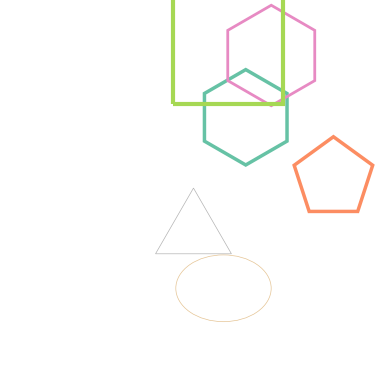[{"shape": "hexagon", "thickness": 2.5, "radius": 0.62, "center": [0.638, 0.695]}, {"shape": "pentagon", "thickness": 2.5, "radius": 0.54, "center": [0.866, 0.538]}, {"shape": "hexagon", "thickness": 2, "radius": 0.65, "center": [0.705, 0.856]}, {"shape": "square", "thickness": 3, "radius": 0.71, "center": [0.592, 0.873]}, {"shape": "oval", "thickness": 0.5, "radius": 0.62, "center": [0.581, 0.251]}, {"shape": "triangle", "thickness": 0.5, "radius": 0.57, "center": [0.503, 0.398]}]